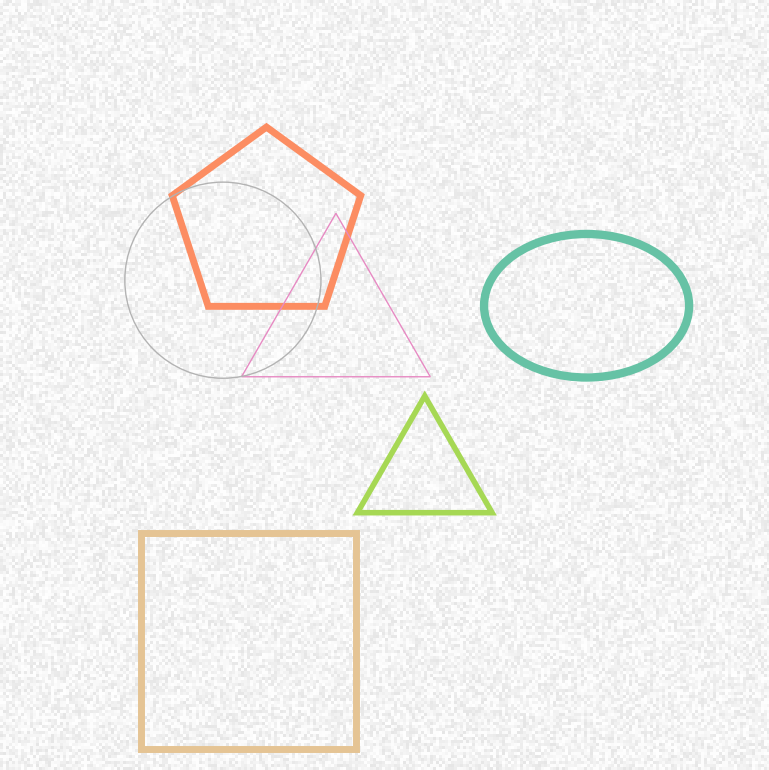[{"shape": "oval", "thickness": 3, "radius": 0.67, "center": [0.762, 0.603]}, {"shape": "pentagon", "thickness": 2.5, "radius": 0.64, "center": [0.346, 0.706]}, {"shape": "triangle", "thickness": 0.5, "radius": 0.71, "center": [0.436, 0.581]}, {"shape": "triangle", "thickness": 2, "radius": 0.5, "center": [0.552, 0.385]}, {"shape": "square", "thickness": 2.5, "radius": 0.7, "center": [0.323, 0.168]}, {"shape": "circle", "thickness": 0.5, "radius": 0.64, "center": [0.289, 0.636]}]